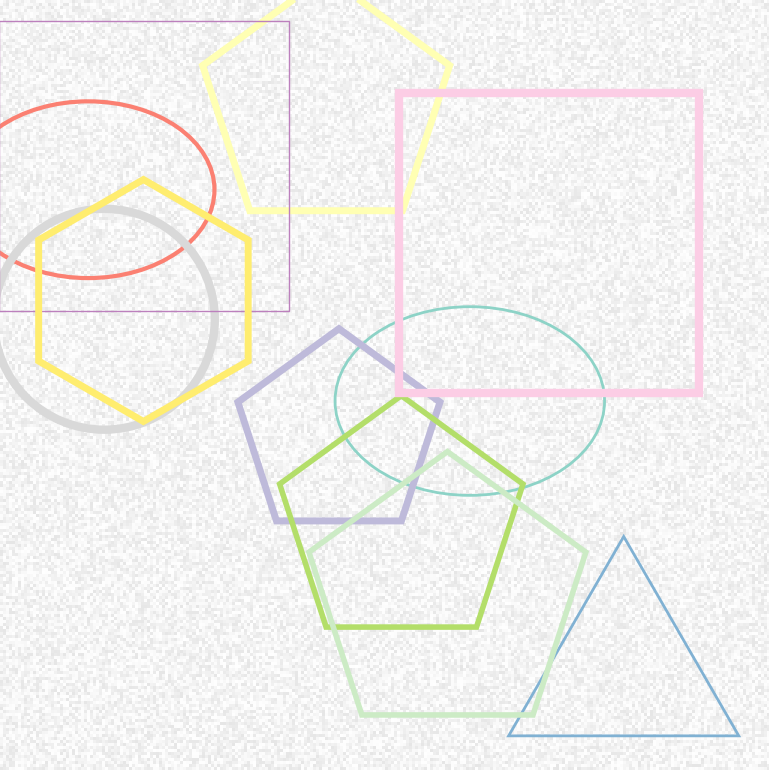[{"shape": "oval", "thickness": 1, "radius": 0.88, "center": [0.61, 0.479]}, {"shape": "pentagon", "thickness": 2.5, "radius": 0.84, "center": [0.424, 0.863]}, {"shape": "pentagon", "thickness": 2.5, "radius": 0.69, "center": [0.44, 0.435]}, {"shape": "oval", "thickness": 1.5, "radius": 0.82, "center": [0.115, 0.754]}, {"shape": "triangle", "thickness": 1, "radius": 0.86, "center": [0.81, 0.131]}, {"shape": "pentagon", "thickness": 2, "radius": 0.83, "center": [0.521, 0.32]}, {"shape": "square", "thickness": 3, "radius": 0.97, "center": [0.713, 0.684]}, {"shape": "circle", "thickness": 3, "radius": 0.72, "center": [0.136, 0.585]}, {"shape": "square", "thickness": 0.5, "radius": 0.94, "center": [0.188, 0.785]}, {"shape": "pentagon", "thickness": 2, "radius": 0.95, "center": [0.581, 0.224]}, {"shape": "hexagon", "thickness": 2.5, "radius": 0.79, "center": [0.186, 0.61]}]